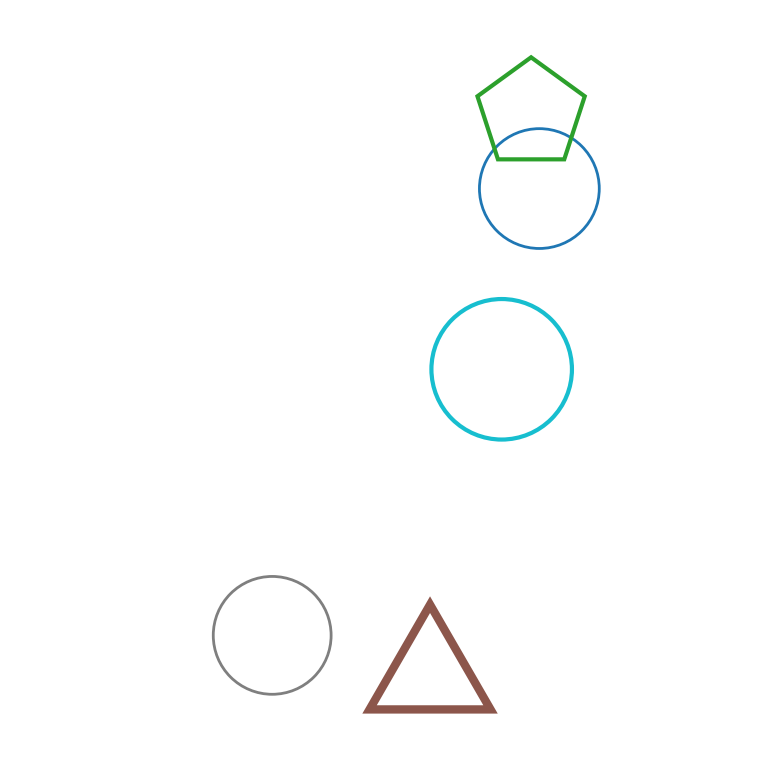[{"shape": "circle", "thickness": 1, "radius": 0.39, "center": [0.7, 0.755]}, {"shape": "pentagon", "thickness": 1.5, "radius": 0.37, "center": [0.69, 0.852]}, {"shape": "triangle", "thickness": 3, "radius": 0.45, "center": [0.558, 0.124]}, {"shape": "circle", "thickness": 1, "radius": 0.38, "center": [0.353, 0.175]}, {"shape": "circle", "thickness": 1.5, "radius": 0.46, "center": [0.652, 0.52]}]